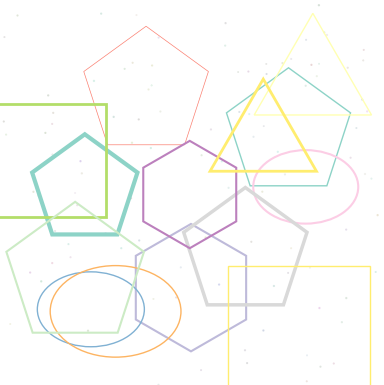[{"shape": "pentagon", "thickness": 3, "radius": 0.72, "center": [0.22, 0.507]}, {"shape": "pentagon", "thickness": 1, "radius": 0.85, "center": [0.749, 0.654]}, {"shape": "triangle", "thickness": 1, "radius": 0.88, "center": [0.813, 0.789]}, {"shape": "hexagon", "thickness": 1.5, "radius": 0.83, "center": [0.496, 0.253]}, {"shape": "pentagon", "thickness": 0.5, "radius": 0.85, "center": [0.379, 0.762]}, {"shape": "oval", "thickness": 1, "radius": 0.7, "center": [0.236, 0.197]}, {"shape": "oval", "thickness": 1, "radius": 0.85, "center": [0.3, 0.191]}, {"shape": "square", "thickness": 2, "radius": 0.74, "center": [0.13, 0.584]}, {"shape": "oval", "thickness": 1.5, "radius": 0.68, "center": [0.794, 0.515]}, {"shape": "pentagon", "thickness": 2.5, "radius": 0.84, "center": [0.637, 0.344]}, {"shape": "hexagon", "thickness": 1.5, "radius": 0.7, "center": [0.493, 0.495]}, {"shape": "pentagon", "thickness": 1.5, "radius": 0.94, "center": [0.195, 0.288]}, {"shape": "triangle", "thickness": 2, "radius": 0.8, "center": [0.684, 0.635]}, {"shape": "square", "thickness": 1, "radius": 0.92, "center": [0.777, 0.125]}]